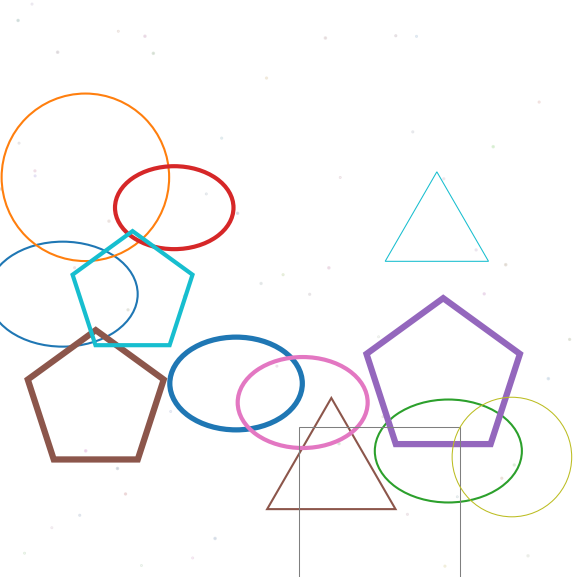[{"shape": "oval", "thickness": 1, "radius": 0.65, "center": [0.109, 0.49]}, {"shape": "oval", "thickness": 2.5, "radius": 0.57, "center": [0.409, 0.335]}, {"shape": "circle", "thickness": 1, "radius": 0.73, "center": [0.148, 0.692]}, {"shape": "oval", "thickness": 1, "radius": 0.64, "center": [0.776, 0.218]}, {"shape": "oval", "thickness": 2, "radius": 0.51, "center": [0.302, 0.64]}, {"shape": "pentagon", "thickness": 3, "radius": 0.7, "center": [0.767, 0.343]}, {"shape": "triangle", "thickness": 1, "radius": 0.64, "center": [0.574, 0.182]}, {"shape": "pentagon", "thickness": 3, "radius": 0.62, "center": [0.166, 0.304]}, {"shape": "oval", "thickness": 2, "radius": 0.56, "center": [0.524, 0.302]}, {"shape": "square", "thickness": 0.5, "radius": 0.7, "center": [0.657, 0.12]}, {"shape": "circle", "thickness": 0.5, "radius": 0.52, "center": [0.886, 0.208]}, {"shape": "triangle", "thickness": 0.5, "radius": 0.52, "center": [0.756, 0.598]}, {"shape": "pentagon", "thickness": 2, "radius": 0.55, "center": [0.23, 0.49]}]